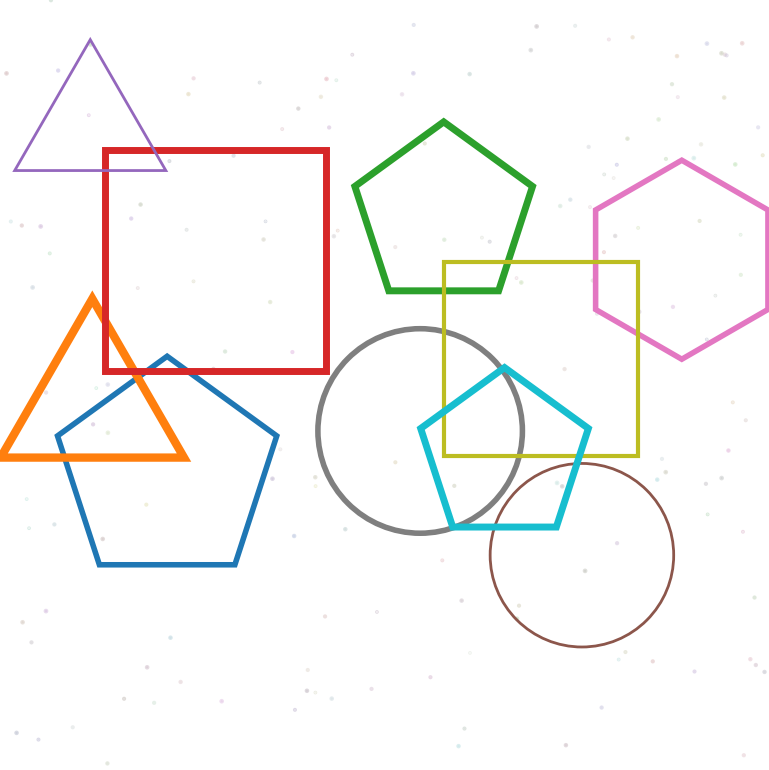[{"shape": "pentagon", "thickness": 2, "radius": 0.75, "center": [0.217, 0.388]}, {"shape": "triangle", "thickness": 3, "radius": 0.69, "center": [0.12, 0.474]}, {"shape": "pentagon", "thickness": 2.5, "radius": 0.61, "center": [0.576, 0.72]}, {"shape": "square", "thickness": 2.5, "radius": 0.72, "center": [0.279, 0.661]}, {"shape": "triangle", "thickness": 1, "radius": 0.57, "center": [0.117, 0.835]}, {"shape": "circle", "thickness": 1, "radius": 0.6, "center": [0.756, 0.279]}, {"shape": "hexagon", "thickness": 2, "radius": 0.65, "center": [0.885, 0.663]}, {"shape": "circle", "thickness": 2, "radius": 0.66, "center": [0.546, 0.44]}, {"shape": "square", "thickness": 1.5, "radius": 0.63, "center": [0.703, 0.533]}, {"shape": "pentagon", "thickness": 2.5, "radius": 0.57, "center": [0.655, 0.408]}]